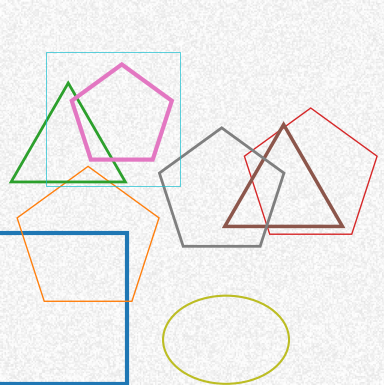[{"shape": "square", "thickness": 3, "radius": 0.98, "center": [0.133, 0.198]}, {"shape": "pentagon", "thickness": 1, "radius": 0.97, "center": [0.229, 0.374]}, {"shape": "triangle", "thickness": 2, "radius": 0.86, "center": [0.177, 0.613]}, {"shape": "pentagon", "thickness": 1, "radius": 0.91, "center": [0.807, 0.538]}, {"shape": "triangle", "thickness": 2.5, "radius": 0.88, "center": [0.737, 0.5]}, {"shape": "pentagon", "thickness": 3, "radius": 0.68, "center": [0.316, 0.696]}, {"shape": "pentagon", "thickness": 2, "radius": 0.85, "center": [0.576, 0.498]}, {"shape": "oval", "thickness": 1.5, "radius": 0.82, "center": [0.587, 0.118]}, {"shape": "square", "thickness": 0.5, "radius": 0.87, "center": [0.293, 0.691]}]